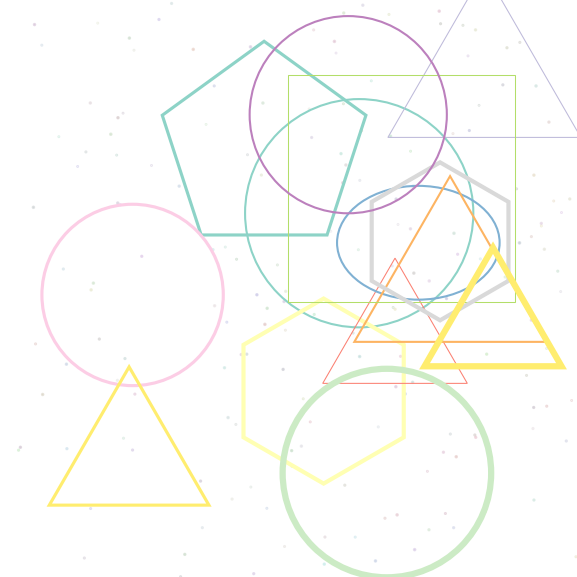[{"shape": "circle", "thickness": 1, "radius": 0.99, "center": [0.622, 0.63]}, {"shape": "pentagon", "thickness": 1.5, "radius": 0.93, "center": [0.457, 0.742]}, {"shape": "hexagon", "thickness": 2, "radius": 0.8, "center": [0.56, 0.322]}, {"shape": "triangle", "thickness": 0.5, "radius": 0.96, "center": [0.839, 0.858]}, {"shape": "triangle", "thickness": 0.5, "radius": 0.72, "center": [0.684, 0.408]}, {"shape": "oval", "thickness": 1, "radius": 0.7, "center": [0.724, 0.579]}, {"shape": "triangle", "thickness": 1, "radius": 0.96, "center": [0.779, 0.503]}, {"shape": "square", "thickness": 0.5, "radius": 0.98, "center": [0.695, 0.672]}, {"shape": "circle", "thickness": 1.5, "radius": 0.79, "center": [0.23, 0.488]}, {"shape": "hexagon", "thickness": 2, "radius": 0.68, "center": [0.762, 0.581]}, {"shape": "circle", "thickness": 1, "radius": 0.85, "center": [0.603, 0.801]}, {"shape": "circle", "thickness": 3, "radius": 0.9, "center": [0.67, 0.18]}, {"shape": "triangle", "thickness": 3, "radius": 0.68, "center": [0.854, 0.433]}, {"shape": "triangle", "thickness": 1.5, "radius": 0.8, "center": [0.224, 0.204]}]